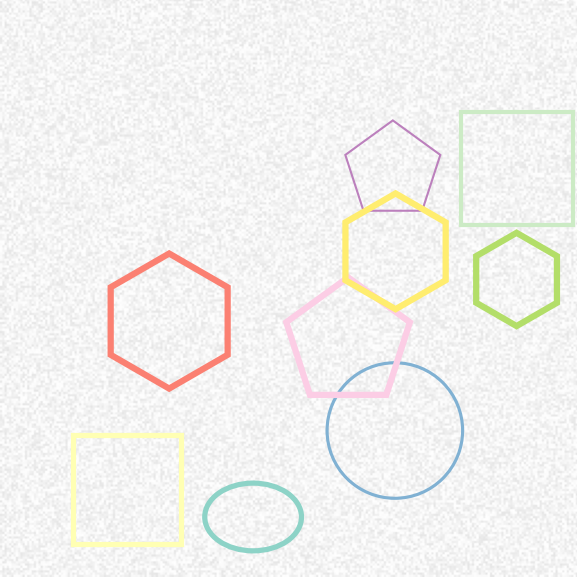[{"shape": "oval", "thickness": 2.5, "radius": 0.42, "center": [0.438, 0.104]}, {"shape": "square", "thickness": 2.5, "radius": 0.47, "center": [0.22, 0.152]}, {"shape": "hexagon", "thickness": 3, "radius": 0.58, "center": [0.293, 0.443]}, {"shape": "circle", "thickness": 1.5, "radius": 0.59, "center": [0.684, 0.254]}, {"shape": "hexagon", "thickness": 3, "radius": 0.4, "center": [0.895, 0.515]}, {"shape": "pentagon", "thickness": 3, "radius": 0.56, "center": [0.603, 0.406]}, {"shape": "pentagon", "thickness": 1, "radius": 0.43, "center": [0.68, 0.704]}, {"shape": "square", "thickness": 2, "radius": 0.49, "center": [0.895, 0.708]}, {"shape": "hexagon", "thickness": 3, "radius": 0.5, "center": [0.685, 0.564]}]